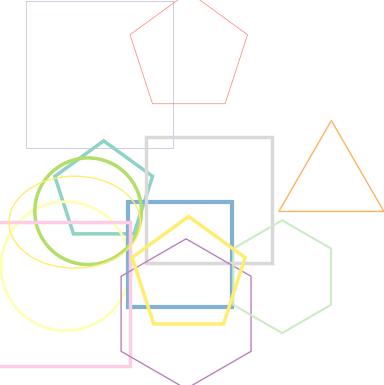[{"shape": "pentagon", "thickness": 2.5, "radius": 0.67, "center": [0.269, 0.501]}, {"shape": "circle", "thickness": 2, "radius": 0.84, "center": [0.17, 0.309]}, {"shape": "square", "thickness": 0.5, "radius": 0.95, "center": [0.258, 0.806]}, {"shape": "pentagon", "thickness": 0.5, "radius": 0.8, "center": [0.49, 0.86]}, {"shape": "square", "thickness": 3, "radius": 0.68, "center": [0.467, 0.339]}, {"shape": "triangle", "thickness": 1, "radius": 0.79, "center": [0.861, 0.53]}, {"shape": "circle", "thickness": 2.5, "radius": 0.69, "center": [0.229, 0.451]}, {"shape": "square", "thickness": 2.5, "radius": 0.94, "center": [0.151, 0.237]}, {"shape": "square", "thickness": 2.5, "radius": 0.82, "center": [0.542, 0.48]}, {"shape": "hexagon", "thickness": 1, "radius": 0.97, "center": [0.483, 0.185]}, {"shape": "hexagon", "thickness": 1.5, "radius": 0.73, "center": [0.733, 0.281]}, {"shape": "oval", "thickness": 1, "radius": 0.85, "center": [0.194, 0.423]}, {"shape": "pentagon", "thickness": 2.5, "radius": 0.77, "center": [0.49, 0.283]}]